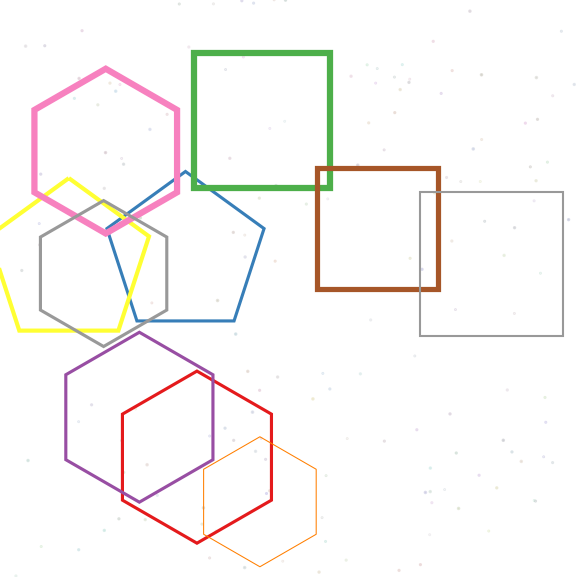[{"shape": "hexagon", "thickness": 1.5, "radius": 0.74, "center": [0.341, 0.208]}, {"shape": "pentagon", "thickness": 1.5, "radius": 0.72, "center": [0.321, 0.559]}, {"shape": "square", "thickness": 3, "radius": 0.59, "center": [0.454, 0.791]}, {"shape": "hexagon", "thickness": 1.5, "radius": 0.74, "center": [0.241, 0.277]}, {"shape": "hexagon", "thickness": 0.5, "radius": 0.56, "center": [0.45, 0.13]}, {"shape": "pentagon", "thickness": 2, "radius": 0.73, "center": [0.119, 0.545]}, {"shape": "square", "thickness": 2.5, "radius": 0.52, "center": [0.654, 0.603]}, {"shape": "hexagon", "thickness": 3, "radius": 0.71, "center": [0.183, 0.737]}, {"shape": "square", "thickness": 1, "radius": 0.62, "center": [0.851, 0.542]}, {"shape": "hexagon", "thickness": 1.5, "radius": 0.63, "center": [0.179, 0.525]}]